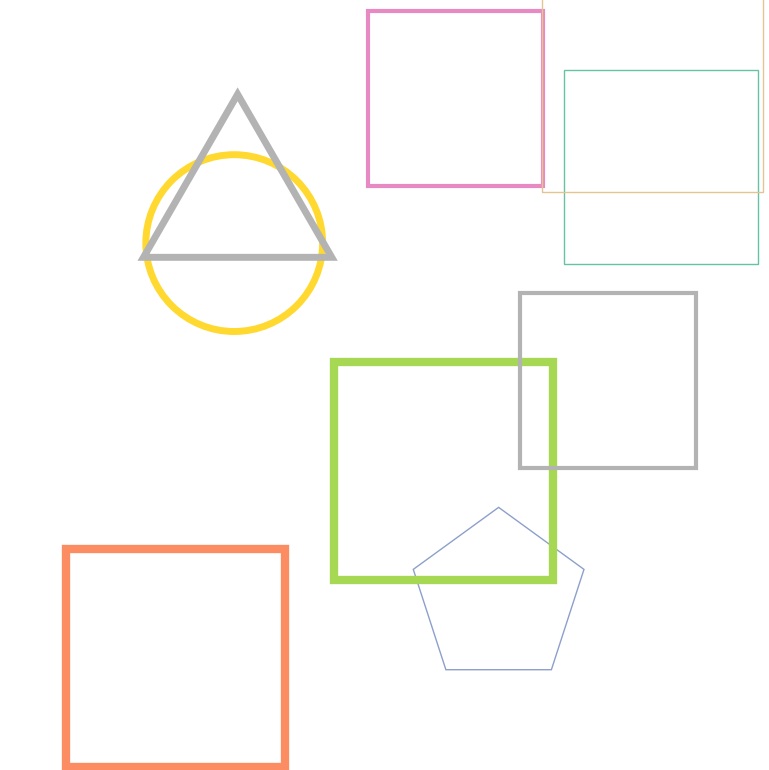[{"shape": "square", "thickness": 0.5, "radius": 0.63, "center": [0.859, 0.783]}, {"shape": "square", "thickness": 3, "radius": 0.71, "center": [0.228, 0.145]}, {"shape": "pentagon", "thickness": 0.5, "radius": 0.58, "center": [0.648, 0.225]}, {"shape": "square", "thickness": 1.5, "radius": 0.57, "center": [0.592, 0.872]}, {"shape": "square", "thickness": 3, "radius": 0.71, "center": [0.576, 0.388]}, {"shape": "circle", "thickness": 2.5, "radius": 0.57, "center": [0.304, 0.684]}, {"shape": "square", "thickness": 0.5, "radius": 0.72, "center": [0.848, 0.894]}, {"shape": "square", "thickness": 1.5, "radius": 0.57, "center": [0.79, 0.506]}, {"shape": "triangle", "thickness": 2.5, "radius": 0.71, "center": [0.309, 0.736]}]